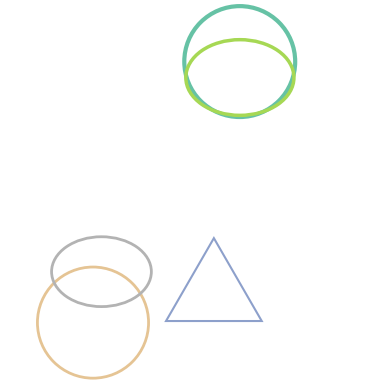[{"shape": "circle", "thickness": 3, "radius": 0.72, "center": [0.623, 0.84]}, {"shape": "triangle", "thickness": 1.5, "radius": 0.72, "center": [0.556, 0.238]}, {"shape": "oval", "thickness": 2.5, "radius": 0.7, "center": [0.623, 0.799]}, {"shape": "circle", "thickness": 2, "radius": 0.72, "center": [0.242, 0.162]}, {"shape": "oval", "thickness": 2, "radius": 0.65, "center": [0.264, 0.294]}]